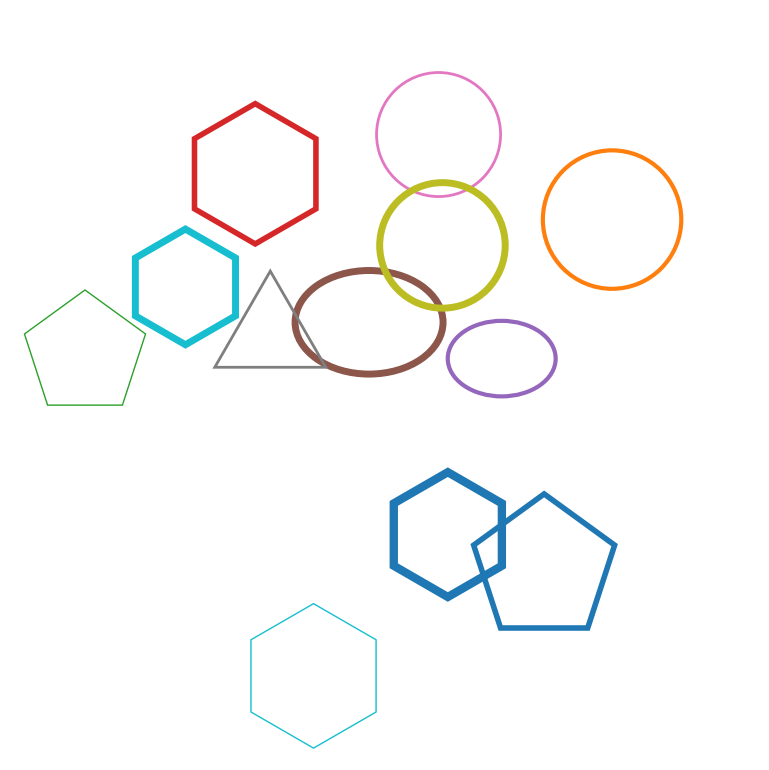[{"shape": "hexagon", "thickness": 3, "radius": 0.41, "center": [0.582, 0.306]}, {"shape": "pentagon", "thickness": 2, "radius": 0.48, "center": [0.707, 0.262]}, {"shape": "circle", "thickness": 1.5, "radius": 0.45, "center": [0.795, 0.715]}, {"shape": "pentagon", "thickness": 0.5, "radius": 0.41, "center": [0.11, 0.541]}, {"shape": "hexagon", "thickness": 2, "radius": 0.46, "center": [0.331, 0.774]}, {"shape": "oval", "thickness": 1.5, "radius": 0.35, "center": [0.652, 0.534]}, {"shape": "oval", "thickness": 2.5, "radius": 0.48, "center": [0.479, 0.581]}, {"shape": "circle", "thickness": 1, "radius": 0.4, "center": [0.57, 0.825]}, {"shape": "triangle", "thickness": 1, "radius": 0.42, "center": [0.351, 0.565]}, {"shape": "circle", "thickness": 2.5, "radius": 0.41, "center": [0.575, 0.681]}, {"shape": "hexagon", "thickness": 2.5, "radius": 0.38, "center": [0.241, 0.627]}, {"shape": "hexagon", "thickness": 0.5, "radius": 0.47, "center": [0.407, 0.122]}]